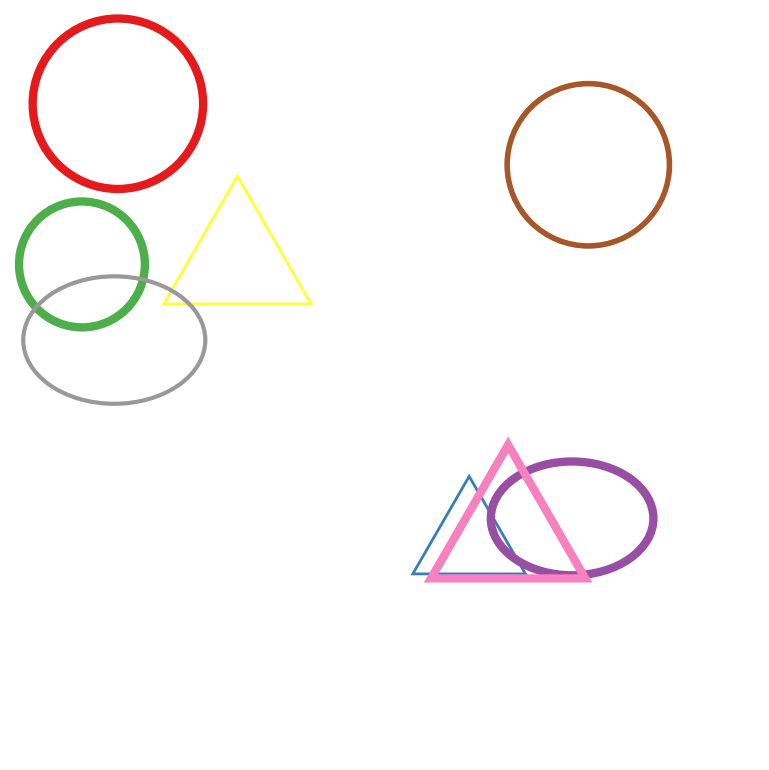[{"shape": "circle", "thickness": 3, "radius": 0.55, "center": [0.153, 0.865]}, {"shape": "triangle", "thickness": 1, "radius": 0.42, "center": [0.609, 0.297]}, {"shape": "circle", "thickness": 3, "radius": 0.41, "center": [0.106, 0.657]}, {"shape": "oval", "thickness": 3, "radius": 0.53, "center": [0.743, 0.327]}, {"shape": "triangle", "thickness": 1, "radius": 0.55, "center": [0.308, 0.66]}, {"shape": "circle", "thickness": 2, "radius": 0.53, "center": [0.764, 0.786]}, {"shape": "triangle", "thickness": 3, "radius": 0.58, "center": [0.66, 0.307]}, {"shape": "oval", "thickness": 1.5, "radius": 0.59, "center": [0.148, 0.558]}]